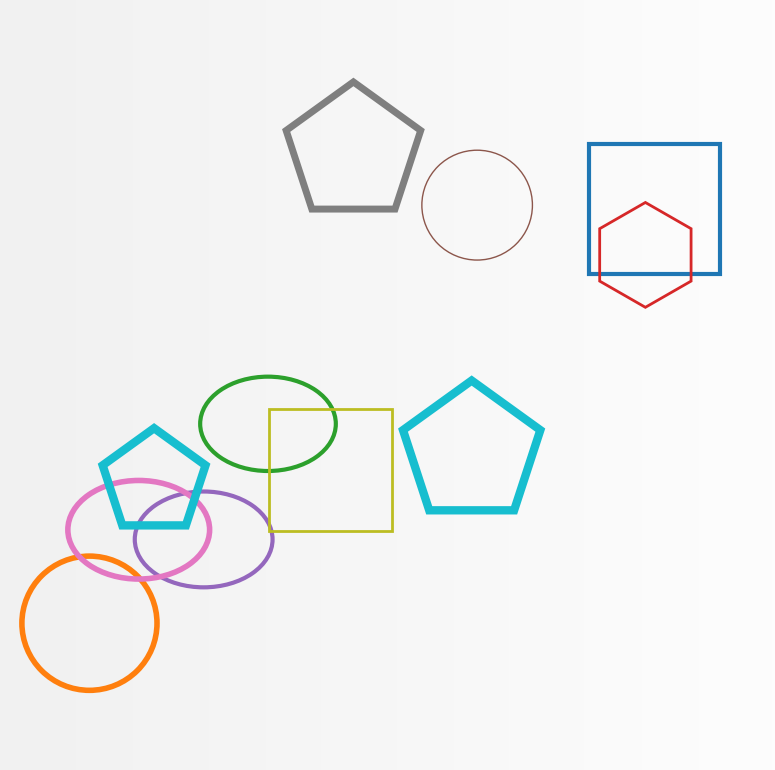[{"shape": "square", "thickness": 1.5, "radius": 0.42, "center": [0.844, 0.729]}, {"shape": "circle", "thickness": 2, "radius": 0.44, "center": [0.115, 0.191]}, {"shape": "oval", "thickness": 1.5, "radius": 0.44, "center": [0.346, 0.45]}, {"shape": "hexagon", "thickness": 1, "radius": 0.34, "center": [0.833, 0.669]}, {"shape": "oval", "thickness": 1.5, "radius": 0.44, "center": [0.263, 0.299]}, {"shape": "circle", "thickness": 0.5, "radius": 0.36, "center": [0.616, 0.734]}, {"shape": "oval", "thickness": 2, "radius": 0.46, "center": [0.179, 0.312]}, {"shape": "pentagon", "thickness": 2.5, "radius": 0.46, "center": [0.456, 0.802]}, {"shape": "square", "thickness": 1, "radius": 0.4, "center": [0.426, 0.39]}, {"shape": "pentagon", "thickness": 3, "radius": 0.47, "center": [0.609, 0.413]}, {"shape": "pentagon", "thickness": 3, "radius": 0.35, "center": [0.199, 0.374]}]